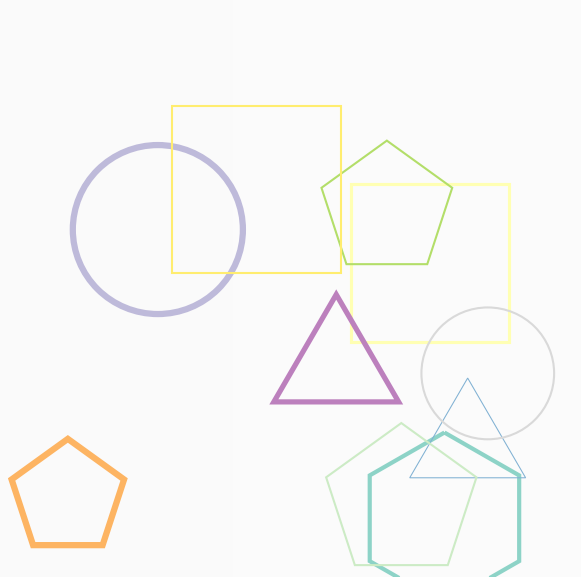[{"shape": "hexagon", "thickness": 2, "radius": 0.74, "center": [0.765, 0.102]}, {"shape": "square", "thickness": 1.5, "radius": 0.68, "center": [0.74, 0.544]}, {"shape": "circle", "thickness": 3, "radius": 0.73, "center": [0.272, 0.602]}, {"shape": "triangle", "thickness": 0.5, "radius": 0.58, "center": [0.805, 0.229]}, {"shape": "pentagon", "thickness": 3, "radius": 0.51, "center": [0.117, 0.137]}, {"shape": "pentagon", "thickness": 1, "radius": 0.59, "center": [0.666, 0.637]}, {"shape": "circle", "thickness": 1, "radius": 0.57, "center": [0.839, 0.353]}, {"shape": "triangle", "thickness": 2.5, "radius": 0.62, "center": [0.578, 0.365]}, {"shape": "pentagon", "thickness": 1, "radius": 0.68, "center": [0.69, 0.131]}, {"shape": "square", "thickness": 1, "radius": 0.73, "center": [0.441, 0.671]}]